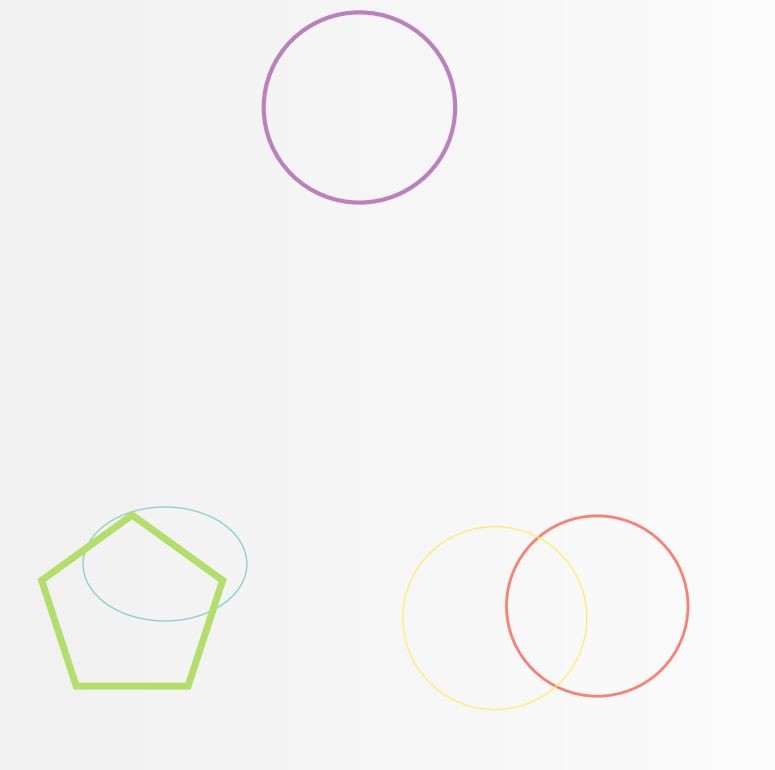[{"shape": "oval", "thickness": 0.5, "radius": 0.53, "center": [0.213, 0.268]}, {"shape": "circle", "thickness": 1, "radius": 0.59, "center": [0.771, 0.213]}, {"shape": "pentagon", "thickness": 2.5, "radius": 0.61, "center": [0.171, 0.208]}, {"shape": "circle", "thickness": 1.5, "radius": 0.62, "center": [0.464, 0.86]}, {"shape": "circle", "thickness": 0.5, "radius": 0.59, "center": [0.638, 0.197]}]